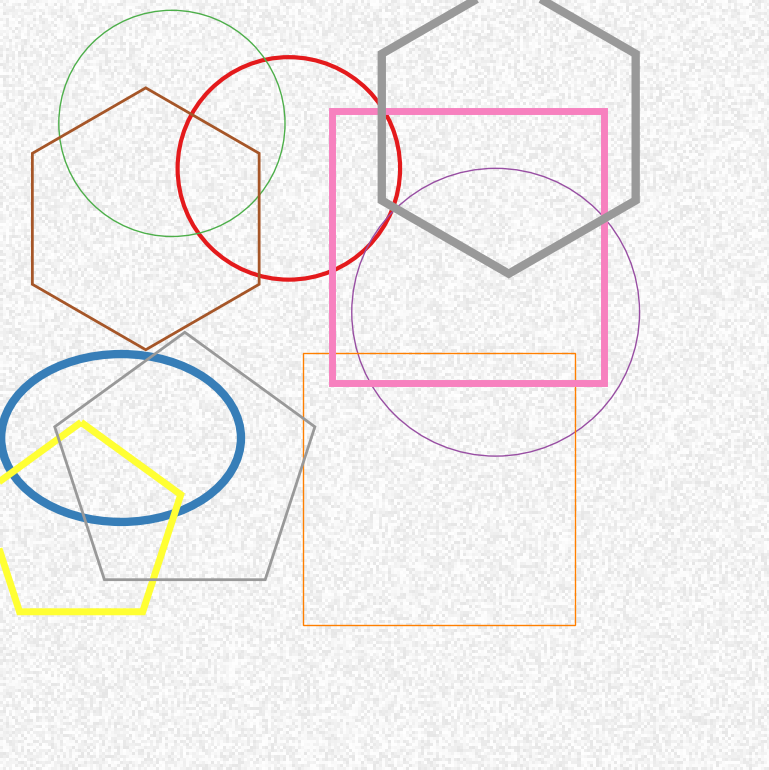[{"shape": "circle", "thickness": 1.5, "radius": 0.72, "center": [0.375, 0.781]}, {"shape": "oval", "thickness": 3, "radius": 0.78, "center": [0.157, 0.431]}, {"shape": "circle", "thickness": 0.5, "radius": 0.73, "center": [0.223, 0.84]}, {"shape": "circle", "thickness": 0.5, "radius": 0.93, "center": [0.644, 0.595]}, {"shape": "square", "thickness": 0.5, "radius": 0.88, "center": [0.57, 0.365]}, {"shape": "pentagon", "thickness": 2.5, "radius": 0.68, "center": [0.105, 0.316]}, {"shape": "hexagon", "thickness": 1, "radius": 0.85, "center": [0.189, 0.716]}, {"shape": "square", "thickness": 2.5, "radius": 0.88, "center": [0.608, 0.679]}, {"shape": "pentagon", "thickness": 1, "radius": 0.89, "center": [0.24, 0.391]}, {"shape": "hexagon", "thickness": 3, "radius": 0.95, "center": [0.661, 0.835]}]